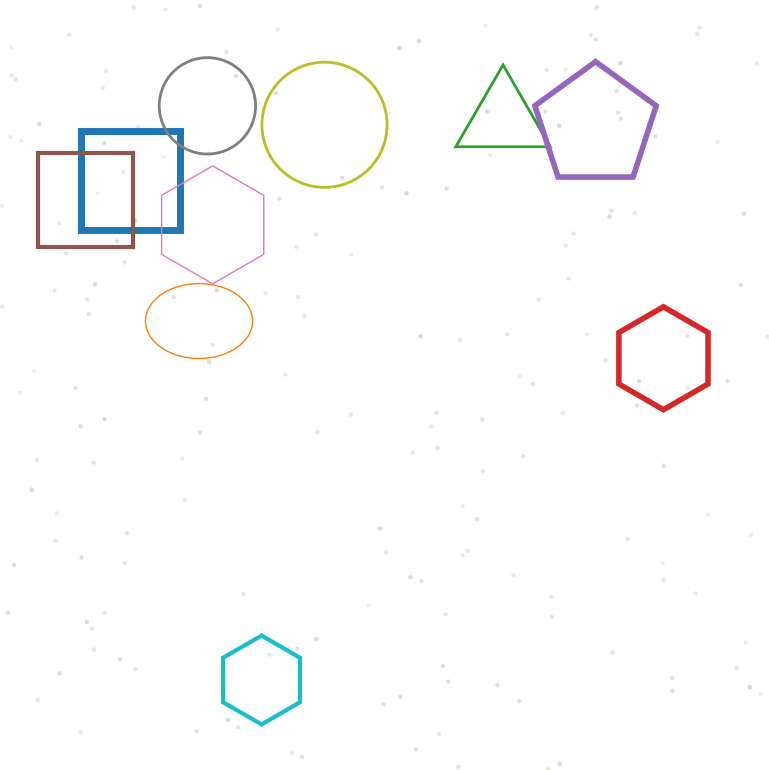[{"shape": "square", "thickness": 2.5, "radius": 0.32, "center": [0.169, 0.766]}, {"shape": "oval", "thickness": 0.5, "radius": 0.35, "center": [0.258, 0.583]}, {"shape": "triangle", "thickness": 1, "radius": 0.35, "center": [0.653, 0.845]}, {"shape": "hexagon", "thickness": 2, "radius": 0.33, "center": [0.862, 0.535]}, {"shape": "pentagon", "thickness": 2, "radius": 0.41, "center": [0.773, 0.837]}, {"shape": "square", "thickness": 1.5, "radius": 0.31, "center": [0.111, 0.741]}, {"shape": "hexagon", "thickness": 0.5, "radius": 0.38, "center": [0.276, 0.708]}, {"shape": "circle", "thickness": 1, "radius": 0.31, "center": [0.269, 0.863]}, {"shape": "circle", "thickness": 1, "radius": 0.41, "center": [0.421, 0.838]}, {"shape": "hexagon", "thickness": 1.5, "radius": 0.29, "center": [0.34, 0.117]}]